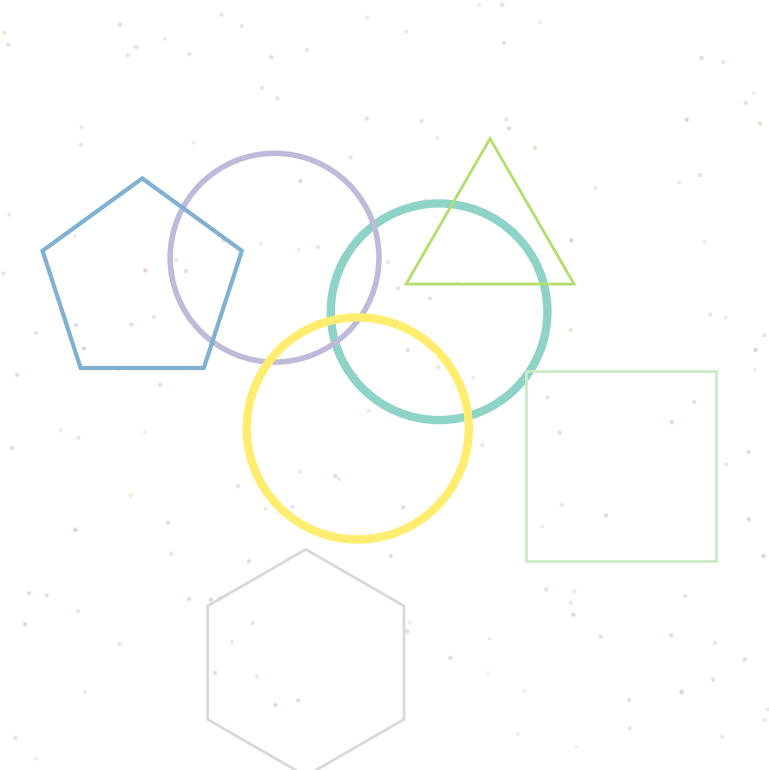[{"shape": "circle", "thickness": 3, "radius": 0.7, "center": [0.57, 0.595]}, {"shape": "circle", "thickness": 2, "radius": 0.68, "center": [0.357, 0.665]}, {"shape": "pentagon", "thickness": 1.5, "radius": 0.68, "center": [0.185, 0.632]}, {"shape": "triangle", "thickness": 1, "radius": 0.63, "center": [0.636, 0.694]}, {"shape": "hexagon", "thickness": 1, "radius": 0.74, "center": [0.397, 0.139]}, {"shape": "square", "thickness": 1, "radius": 0.62, "center": [0.807, 0.395]}, {"shape": "circle", "thickness": 3, "radius": 0.72, "center": [0.465, 0.444]}]